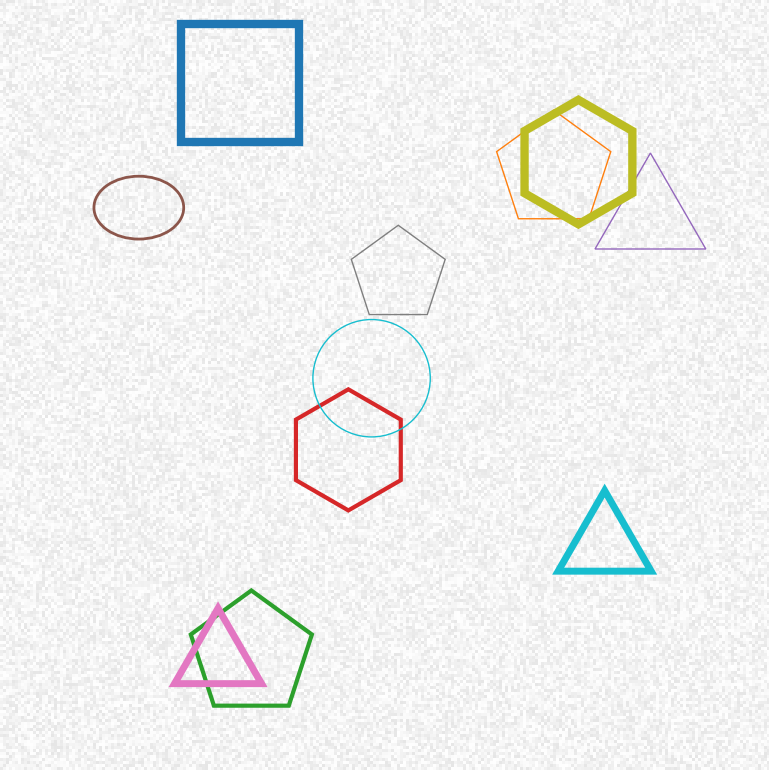[{"shape": "square", "thickness": 3, "radius": 0.38, "center": [0.312, 0.892]}, {"shape": "pentagon", "thickness": 0.5, "radius": 0.39, "center": [0.719, 0.779]}, {"shape": "pentagon", "thickness": 1.5, "radius": 0.41, "center": [0.326, 0.15]}, {"shape": "hexagon", "thickness": 1.5, "radius": 0.39, "center": [0.452, 0.416]}, {"shape": "triangle", "thickness": 0.5, "radius": 0.42, "center": [0.845, 0.718]}, {"shape": "oval", "thickness": 1, "radius": 0.29, "center": [0.18, 0.73]}, {"shape": "triangle", "thickness": 2.5, "radius": 0.33, "center": [0.283, 0.145]}, {"shape": "pentagon", "thickness": 0.5, "radius": 0.32, "center": [0.517, 0.643]}, {"shape": "hexagon", "thickness": 3, "radius": 0.4, "center": [0.751, 0.79]}, {"shape": "circle", "thickness": 0.5, "radius": 0.38, "center": [0.483, 0.509]}, {"shape": "triangle", "thickness": 2.5, "radius": 0.35, "center": [0.785, 0.293]}]